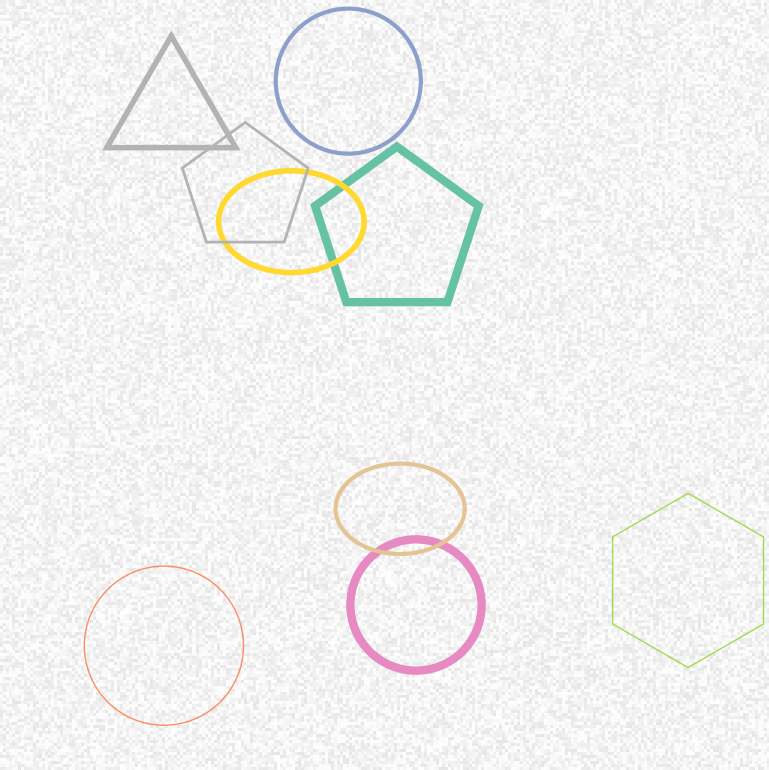[{"shape": "pentagon", "thickness": 3, "radius": 0.56, "center": [0.515, 0.698]}, {"shape": "circle", "thickness": 0.5, "radius": 0.52, "center": [0.213, 0.161]}, {"shape": "circle", "thickness": 1.5, "radius": 0.47, "center": [0.452, 0.895]}, {"shape": "circle", "thickness": 3, "radius": 0.43, "center": [0.54, 0.214]}, {"shape": "hexagon", "thickness": 0.5, "radius": 0.57, "center": [0.894, 0.246]}, {"shape": "oval", "thickness": 2, "radius": 0.47, "center": [0.378, 0.712]}, {"shape": "oval", "thickness": 1.5, "radius": 0.42, "center": [0.52, 0.339]}, {"shape": "triangle", "thickness": 2, "radius": 0.48, "center": [0.222, 0.857]}, {"shape": "pentagon", "thickness": 1, "radius": 0.43, "center": [0.319, 0.755]}]